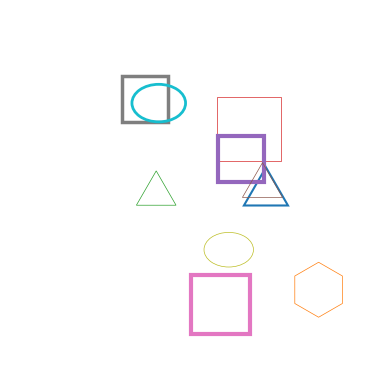[{"shape": "triangle", "thickness": 1.5, "radius": 0.33, "center": [0.691, 0.499]}, {"shape": "hexagon", "thickness": 0.5, "radius": 0.36, "center": [0.828, 0.247]}, {"shape": "triangle", "thickness": 0.5, "radius": 0.3, "center": [0.406, 0.497]}, {"shape": "square", "thickness": 0.5, "radius": 0.42, "center": [0.647, 0.665]}, {"shape": "square", "thickness": 3, "radius": 0.3, "center": [0.626, 0.588]}, {"shape": "triangle", "thickness": 0.5, "radius": 0.3, "center": [0.682, 0.517]}, {"shape": "square", "thickness": 3, "radius": 0.39, "center": [0.573, 0.209]}, {"shape": "square", "thickness": 2.5, "radius": 0.3, "center": [0.376, 0.743]}, {"shape": "oval", "thickness": 0.5, "radius": 0.32, "center": [0.594, 0.351]}, {"shape": "oval", "thickness": 2, "radius": 0.35, "center": [0.412, 0.732]}]